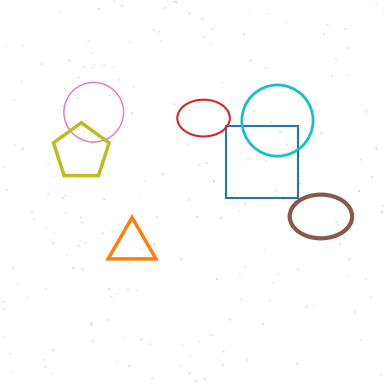[{"shape": "square", "thickness": 1.5, "radius": 0.47, "center": [0.681, 0.579]}, {"shape": "triangle", "thickness": 2.5, "radius": 0.36, "center": [0.343, 0.363]}, {"shape": "oval", "thickness": 1.5, "radius": 0.34, "center": [0.529, 0.693]}, {"shape": "oval", "thickness": 3, "radius": 0.41, "center": [0.834, 0.438]}, {"shape": "circle", "thickness": 1, "radius": 0.39, "center": [0.243, 0.708]}, {"shape": "pentagon", "thickness": 2.5, "radius": 0.38, "center": [0.211, 0.605]}, {"shape": "circle", "thickness": 2, "radius": 0.46, "center": [0.721, 0.687]}]